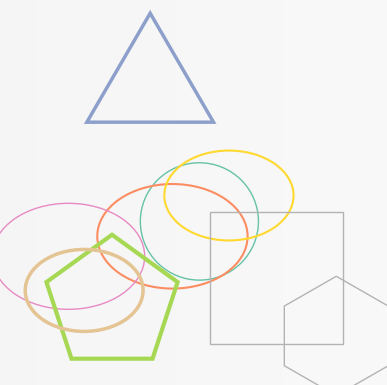[{"shape": "circle", "thickness": 1, "radius": 0.76, "center": [0.515, 0.425]}, {"shape": "oval", "thickness": 1.5, "radius": 0.97, "center": [0.445, 0.386]}, {"shape": "triangle", "thickness": 2.5, "radius": 0.94, "center": [0.388, 0.777]}, {"shape": "oval", "thickness": 1, "radius": 0.98, "center": [0.177, 0.334]}, {"shape": "pentagon", "thickness": 3, "radius": 0.89, "center": [0.289, 0.212]}, {"shape": "oval", "thickness": 1.5, "radius": 0.83, "center": [0.591, 0.492]}, {"shape": "oval", "thickness": 2.5, "radius": 0.76, "center": [0.217, 0.246]}, {"shape": "square", "thickness": 1, "radius": 0.86, "center": [0.713, 0.278]}, {"shape": "hexagon", "thickness": 1, "radius": 0.77, "center": [0.868, 0.128]}]